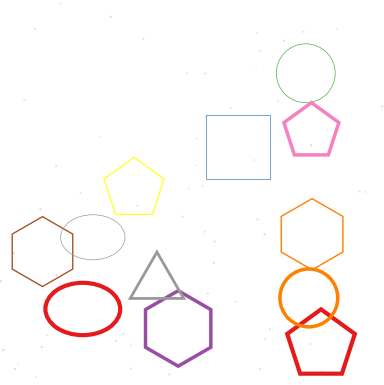[{"shape": "oval", "thickness": 3, "radius": 0.49, "center": [0.215, 0.197]}, {"shape": "pentagon", "thickness": 3, "radius": 0.46, "center": [0.834, 0.104]}, {"shape": "square", "thickness": 0.5, "radius": 0.42, "center": [0.618, 0.619]}, {"shape": "circle", "thickness": 0.5, "radius": 0.38, "center": [0.794, 0.81]}, {"shape": "hexagon", "thickness": 2.5, "radius": 0.49, "center": [0.463, 0.147]}, {"shape": "circle", "thickness": 2.5, "radius": 0.38, "center": [0.802, 0.226]}, {"shape": "hexagon", "thickness": 1, "radius": 0.46, "center": [0.811, 0.392]}, {"shape": "pentagon", "thickness": 1, "radius": 0.41, "center": [0.348, 0.51]}, {"shape": "hexagon", "thickness": 1, "radius": 0.45, "center": [0.11, 0.347]}, {"shape": "pentagon", "thickness": 2.5, "radius": 0.38, "center": [0.809, 0.658]}, {"shape": "triangle", "thickness": 2, "radius": 0.4, "center": [0.408, 0.265]}, {"shape": "oval", "thickness": 0.5, "radius": 0.42, "center": [0.241, 0.384]}]